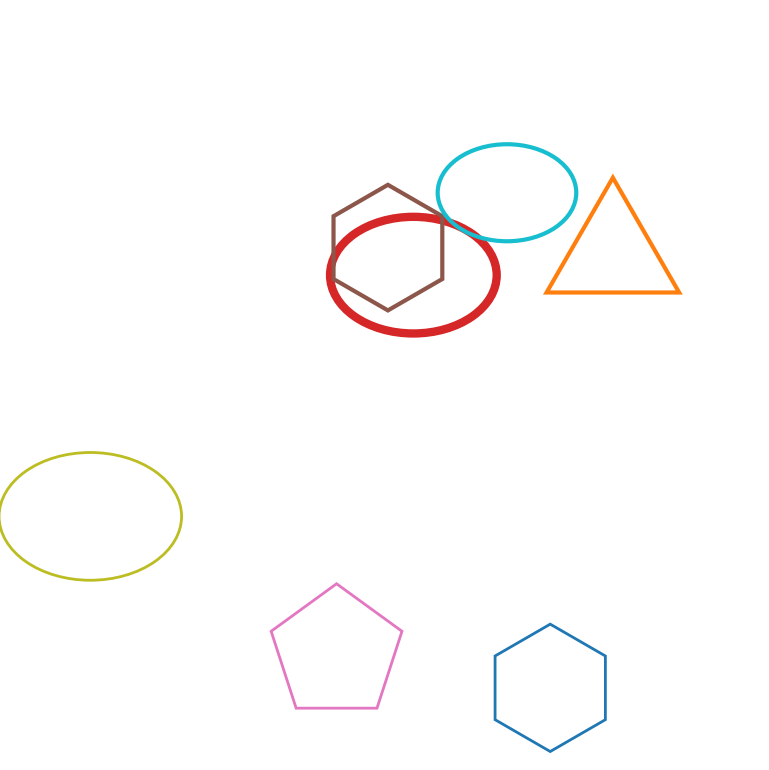[{"shape": "hexagon", "thickness": 1, "radius": 0.41, "center": [0.715, 0.107]}, {"shape": "triangle", "thickness": 1.5, "radius": 0.5, "center": [0.796, 0.67]}, {"shape": "oval", "thickness": 3, "radius": 0.54, "center": [0.537, 0.643]}, {"shape": "hexagon", "thickness": 1.5, "radius": 0.41, "center": [0.504, 0.678]}, {"shape": "pentagon", "thickness": 1, "radius": 0.45, "center": [0.437, 0.153]}, {"shape": "oval", "thickness": 1, "radius": 0.59, "center": [0.117, 0.329]}, {"shape": "oval", "thickness": 1.5, "radius": 0.45, "center": [0.658, 0.75]}]